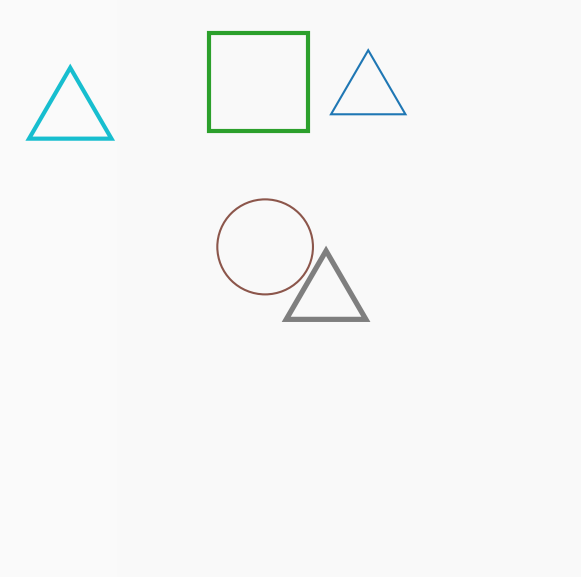[{"shape": "triangle", "thickness": 1, "radius": 0.37, "center": [0.634, 0.838]}, {"shape": "square", "thickness": 2, "radius": 0.42, "center": [0.444, 0.857]}, {"shape": "circle", "thickness": 1, "radius": 0.41, "center": [0.456, 0.572]}, {"shape": "triangle", "thickness": 2.5, "radius": 0.4, "center": [0.561, 0.486]}, {"shape": "triangle", "thickness": 2, "radius": 0.41, "center": [0.121, 0.8]}]